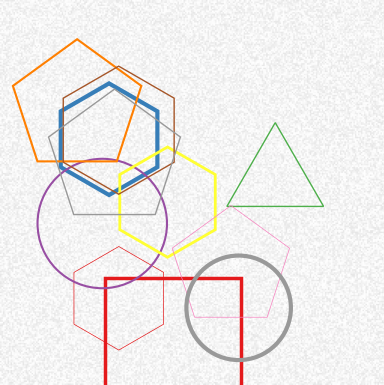[{"shape": "hexagon", "thickness": 0.5, "radius": 0.67, "center": [0.309, 0.225]}, {"shape": "square", "thickness": 2.5, "radius": 0.89, "center": [0.449, 0.101]}, {"shape": "hexagon", "thickness": 3, "radius": 0.72, "center": [0.283, 0.638]}, {"shape": "triangle", "thickness": 1, "radius": 0.73, "center": [0.715, 0.536]}, {"shape": "circle", "thickness": 1.5, "radius": 0.84, "center": [0.266, 0.419]}, {"shape": "pentagon", "thickness": 1.5, "radius": 0.88, "center": [0.2, 0.723]}, {"shape": "hexagon", "thickness": 2, "radius": 0.72, "center": [0.435, 0.475]}, {"shape": "hexagon", "thickness": 1, "radius": 0.83, "center": [0.308, 0.662]}, {"shape": "pentagon", "thickness": 0.5, "radius": 0.8, "center": [0.6, 0.306]}, {"shape": "circle", "thickness": 3, "radius": 0.68, "center": [0.62, 0.201]}, {"shape": "pentagon", "thickness": 1, "radius": 0.9, "center": [0.297, 0.588]}]